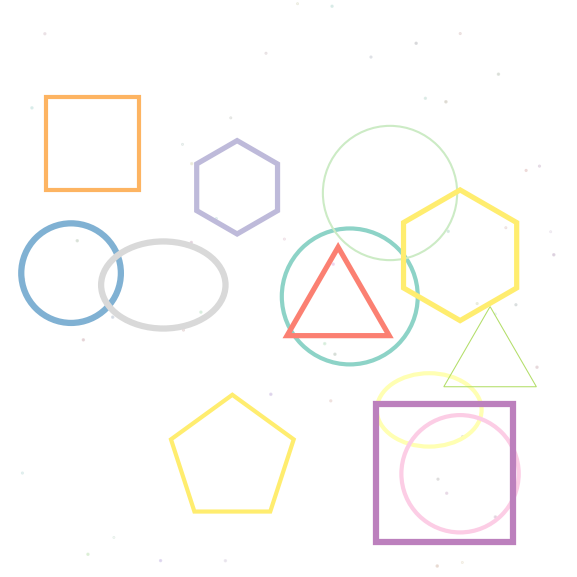[{"shape": "circle", "thickness": 2, "radius": 0.59, "center": [0.606, 0.486]}, {"shape": "oval", "thickness": 2, "radius": 0.45, "center": [0.743, 0.289]}, {"shape": "hexagon", "thickness": 2.5, "radius": 0.4, "center": [0.411, 0.675]}, {"shape": "triangle", "thickness": 2.5, "radius": 0.51, "center": [0.585, 0.469]}, {"shape": "circle", "thickness": 3, "radius": 0.43, "center": [0.123, 0.526]}, {"shape": "square", "thickness": 2, "radius": 0.4, "center": [0.16, 0.75]}, {"shape": "triangle", "thickness": 0.5, "radius": 0.46, "center": [0.849, 0.376]}, {"shape": "circle", "thickness": 2, "radius": 0.51, "center": [0.797, 0.179]}, {"shape": "oval", "thickness": 3, "radius": 0.54, "center": [0.283, 0.506]}, {"shape": "square", "thickness": 3, "radius": 0.6, "center": [0.77, 0.18]}, {"shape": "circle", "thickness": 1, "radius": 0.58, "center": [0.675, 0.665]}, {"shape": "pentagon", "thickness": 2, "radius": 0.56, "center": [0.402, 0.204]}, {"shape": "hexagon", "thickness": 2.5, "radius": 0.57, "center": [0.797, 0.557]}]